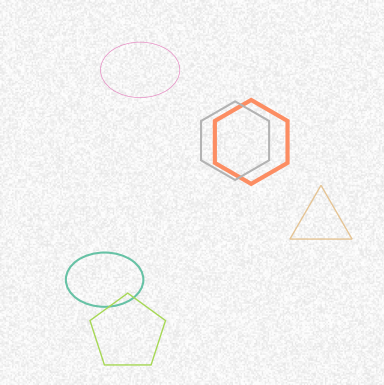[{"shape": "oval", "thickness": 1.5, "radius": 0.5, "center": [0.272, 0.274]}, {"shape": "hexagon", "thickness": 3, "radius": 0.54, "center": [0.652, 0.631]}, {"shape": "oval", "thickness": 0.5, "radius": 0.51, "center": [0.364, 0.819]}, {"shape": "pentagon", "thickness": 1, "radius": 0.52, "center": [0.332, 0.136]}, {"shape": "triangle", "thickness": 1, "radius": 0.47, "center": [0.834, 0.426]}, {"shape": "hexagon", "thickness": 1.5, "radius": 0.51, "center": [0.611, 0.635]}]